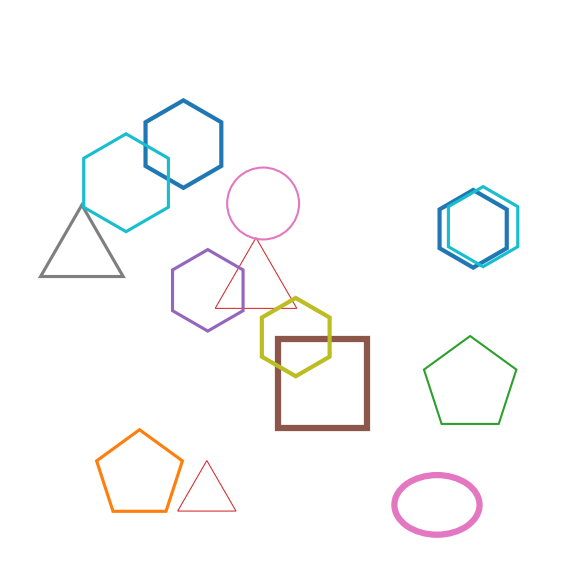[{"shape": "hexagon", "thickness": 2, "radius": 0.34, "center": [0.819, 0.603]}, {"shape": "hexagon", "thickness": 2, "radius": 0.38, "center": [0.318, 0.75]}, {"shape": "pentagon", "thickness": 1.5, "radius": 0.39, "center": [0.242, 0.177]}, {"shape": "pentagon", "thickness": 1, "radius": 0.42, "center": [0.814, 0.333]}, {"shape": "triangle", "thickness": 0.5, "radius": 0.41, "center": [0.443, 0.506]}, {"shape": "triangle", "thickness": 0.5, "radius": 0.29, "center": [0.358, 0.143]}, {"shape": "hexagon", "thickness": 1.5, "radius": 0.35, "center": [0.36, 0.496]}, {"shape": "square", "thickness": 3, "radius": 0.39, "center": [0.559, 0.335]}, {"shape": "circle", "thickness": 1, "radius": 0.31, "center": [0.456, 0.647]}, {"shape": "oval", "thickness": 3, "radius": 0.37, "center": [0.757, 0.125]}, {"shape": "triangle", "thickness": 1.5, "radius": 0.41, "center": [0.142, 0.562]}, {"shape": "hexagon", "thickness": 2, "radius": 0.34, "center": [0.512, 0.415]}, {"shape": "hexagon", "thickness": 1.5, "radius": 0.35, "center": [0.837, 0.607]}, {"shape": "hexagon", "thickness": 1.5, "radius": 0.42, "center": [0.218, 0.683]}]